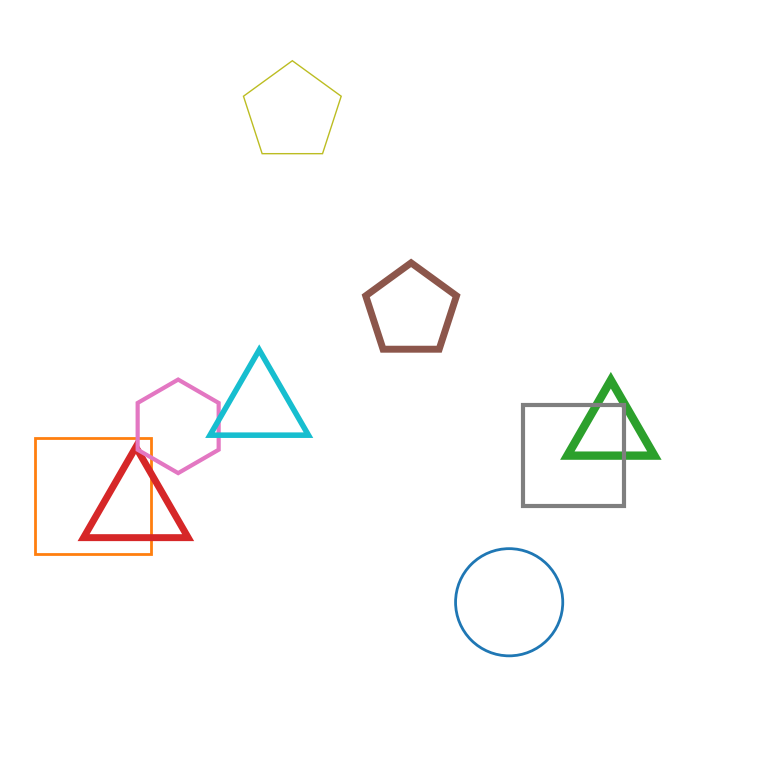[{"shape": "circle", "thickness": 1, "radius": 0.35, "center": [0.661, 0.218]}, {"shape": "square", "thickness": 1, "radius": 0.38, "center": [0.121, 0.356]}, {"shape": "triangle", "thickness": 3, "radius": 0.33, "center": [0.793, 0.441]}, {"shape": "triangle", "thickness": 2.5, "radius": 0.39, "center": [0.176, 0.341]}, {"shape": "pentagon", "thickness": 2.5, "radius": 0.31, "center": [0.534, 0.597]}, {"shape": "hexagon", "thickness": 1.5, "radius": 0.3, "center": [0.231, 0.446]}, {"shape": "square", "thickness": 1.5, "radius": 0.33, "center": [0.745, 0.408]}, {"shape": "pentagon", "thickness": 0.5, "radius": 0.33, "center": [0.38, 0.854]}, {"shape": "triangle", "thickness": 2, "radius": 0.37, "center": [0.337, 0.472]}]